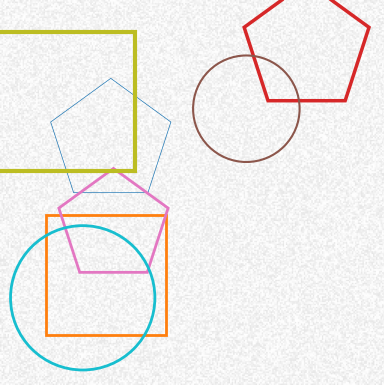[{"shape": "pentagon", "thickness": 0.5, "radius": 0.82, "center": [0.288, 0.632]}, {"shape": "square", "thickness": 2, "radius": 0.78, "center": [0.276, 0.285]}, {"shape": "pentagon", "thickness": 2.5, "radius": 0.85, "center": [0.796, 0.876]}, {"shape": "circle", "thickness": 1.5, "radius": 0.69, "center": [0.64, 0.718]}, {"shape": "pentagon", "thickness": 2, "radius": 0.75, "center": [0.295, 0.413]}, {"shape": "square", "thickness": 3, "radius": 0.9, "center": [0.169, 0.737]}, {"shape": "circle", "thickness": 2, "radius": 0.94, "center": [0.215, 0.226]}]